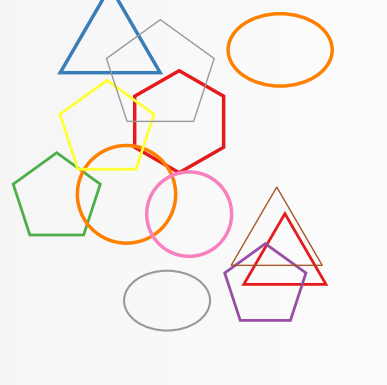[{"shape": "triangle", "thickness": 2, "radius": 0.61, "center": [0.735, 0.323]}, {"shape": "hexagon", "thickness": 2.5, "radius": 0.66, "center": [0.462, 0.684]}, {"shape": "triangle", "thickness": 2.5, "radius": 0.74, "center": [0.284, 0.886]}, {"shape": "pentagon", "thickness": 2, "radius": 0.59, "center": [0.146, 0.485]}, {"shape": "pentagon", "thickness": 2, "radius": 0.55, "center": [0.685, 0.257]}, {"shape": "oval", "thickness": 2.5, "radius": 0.67, "center": [0.723, 0.87]}, {"shape": "circle", "thickness": 2.5, "radius": 0.63, "center": [0.326, 0.495]}, {"shape": "pentagon", "thickness": 2, "radius": 0.64, "center": [0.276, 0.664]}, {"shape": "triangle", "thickness": 1, "radius": 0.68, "center": [0.714, 0.379]}, {"shape": "circle", "thickness": 2.5, "radius": 0.55, "center": [0.488, 0.444]}, {"shape": "pentagon", "thickness": 1, "radius": 0.73, "center": [0.414, 0.803]}, {"shape": "oval", "thickness": 1.5, "radius": 0.55, "center": [0.431, 0.219]}]